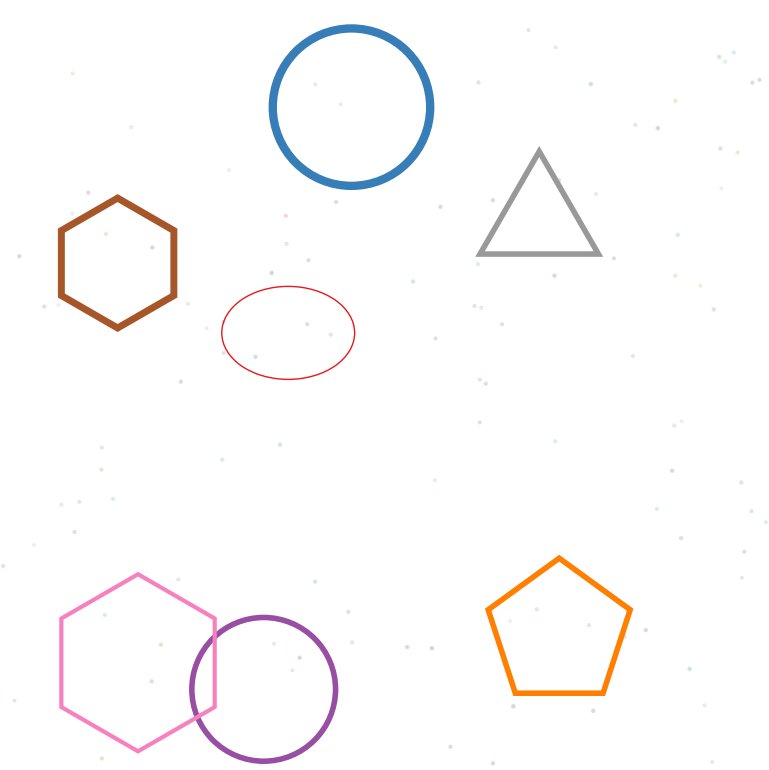[{"shape": "oval", "thickness": 0.5, "radius": 0.43, "center": [0.374, 0.568]}, {"shape": "circle", "thickness": 3, "radius": 0.51, "center": [0.456, 0.861]}, {"shape": "circle", "thickness": 2, "radius": 0.47, "center": [0.342, 0.105]}, {"shape": "pentagon", "thickness": 2, "radius": 0.48, "center": [0.726, 0.178]}, {"shape": "hexagon", "thickness": 2.5, "radius": 0.42, "center": [0.153, 0.658]}, {"shape": "hexagon", "thickness": 1.5, "radius": 0.58, "center": [0.179, 0.139]}, {"shape": "triangle", "thickness": 2, "radius": 0.44, "center": [0.7, 0.714]}]